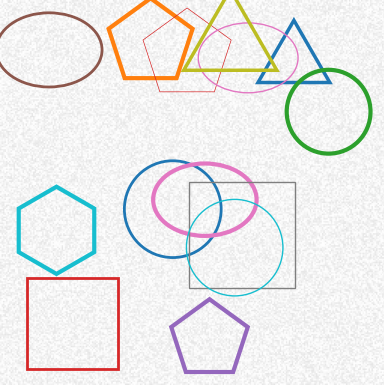[{"shape": "circle", "thickness": 2, "radius": 0.63, "center": [0.449, 0.457]}, {"shape": "triangle", "thickness": 2.5, "radius": 0.54, "center": [0.763, 0.839]}, {"shape": "pentagon", "thickness": 3, "radius": 0.57, "center": [0.391, 0.89]}, {"shape": "circle", "thickness": 3, "radius": 0.54, "center": [0.854, 0.71]}, {"shape": "square", "thickness": 2, "radius": 0.59, "center": [0.188, 0.16]}, {"shape": "pentagon", "thickness": 0.5, "radius": 0.6, "center": [0.486, 0.859]}, {"shape": "pentagon", "thickness": 3, "radius": 0.52, "center": [0.544, 0.118]}, {"shape": "oval", "thickness": 2, "radius": 0.69, "center": [0.127, 0.87]}, {"shape": "oval", "thickness": 3, "radius": 0.67, "center": [0.532, 0.481]}, {"shape": "oval", "thickness": 1, "radius": 0.65, "center": [0.645, 0.85]}, {"shape": "square", "thickness": 1, "radius": 0.69, "center": [0.629, 0.389]}, {"shape": "triangle", "thickness": 2.5, "radius": 0.7, "center": [0.598, 0.887]}, {"shape": "circle", "thickness": 1, "radius": 0.63, "center": [0.61, 0.357]}, {"shape": "hexagon", "thickness": 3, "radius": 0.57, "center": [0.147, 0.402]}]